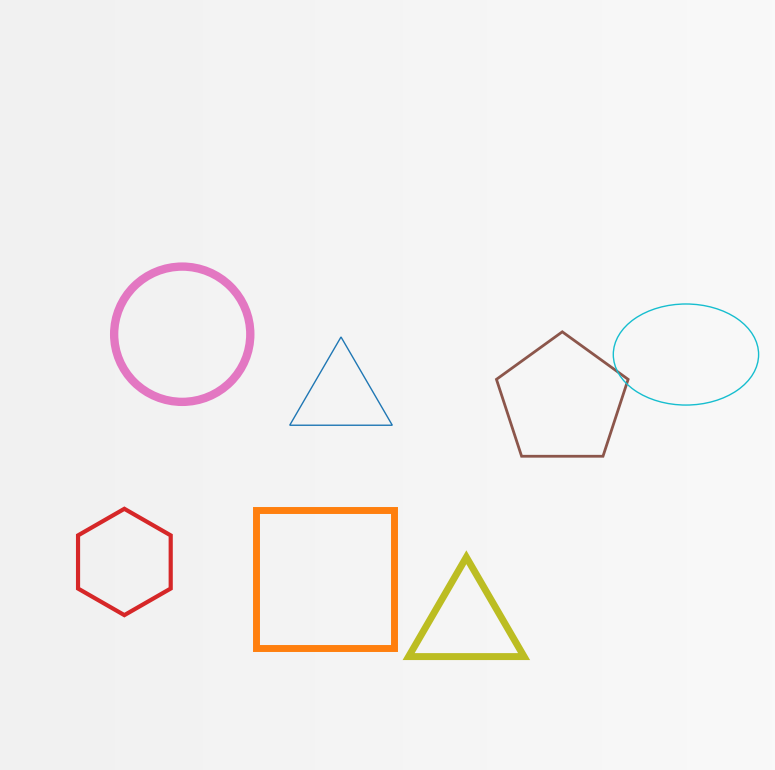[{"shape": "triangle", "thickness": 0.5, "radius": 0.38, "center": [0.44, 0.486]}, {"shape": "square", "thickness": 2.5, "radius": 0.45, "center": [0.42, 0.248]}, {"shape": "hexagon", "thickness": 1.5, "radius": 0.35, "center": [0.16, 0.27]}, {"shape": "pentagon", "thickness": 1, "radius": 0.45, "center": [0.726, 0.48]}, {"shape": "circle", "thickness": 3, "radius": 0.44, "center": [0.235, 0.566]}, {"shape": "triangle", "thickness": 2.5, "radius": 0.43, "center": [0.602, 0.19]}, {"shape": "oval", "thickness": 0.5, "radius": 0.47, "center": [0.885, 0.54]}]